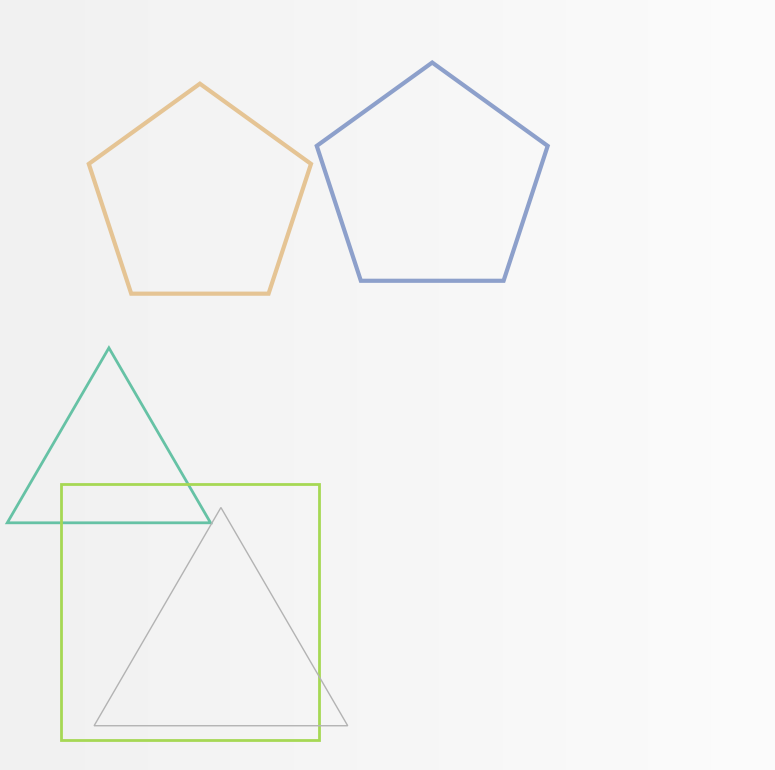[{"shape": "triangle", "thickness": 1, "radius": 0.76, "center": [0.141, 0.397]}, {"shape": "pentagon", "thickness": 1.5, "radius": 0.78, "center": [0.558, 0.762]}, {"shape": "square", "thickness": 1, "radius": 0.83, "center": [0.245, 0.205]}, {"shape": "pentagon", "thickness": 1.5, "radius": 0.75, "center": [0.258, 0.741]}, {"shape": "triangle", "thickness": 0.5, "radius": 0.94, "center": [0.285, 0.152]}]